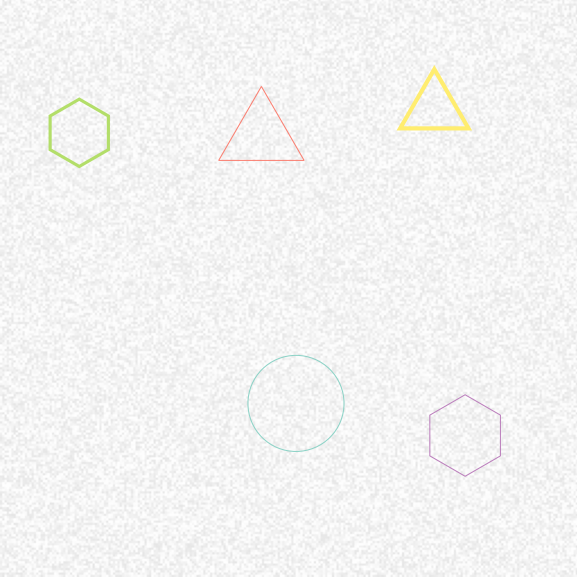[{"shape": "circle", "thickness": 0.5, "radius": 0.42, "center": [0.513, 0.301]}, {"shape": "triangle", "thickness": 0.5, "radius": 0.43, "center": [0.453, 0.764]}, {"shape": "hexagon", "thickness": 1.5, "radius": 0.29, "center": [0.137, 0.769]}, {"shape": "hexagon", "thickness": 0.5, "radius": 0.35, "center": [0.805, 0.245]}, {"shape": "triangle", "thickness": 2, "radius": 0.34, "center": [0.752, 0.811]}]